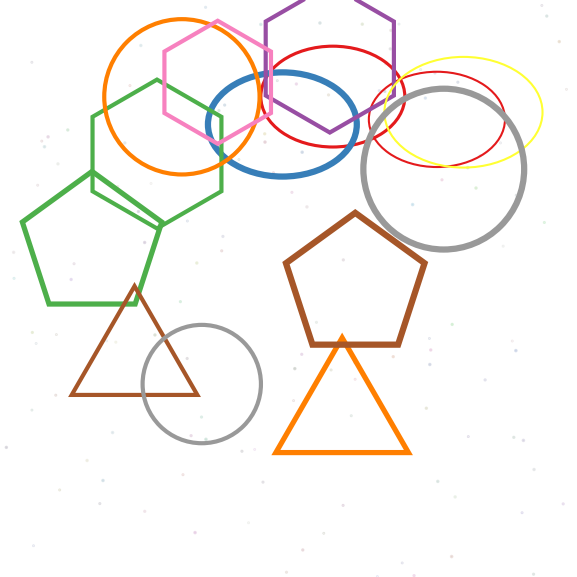[{"shape": "oval", "thickness": 1, "radius": 0.59, "center": [0.757, 0.792]}, {"shape": "oval", "thickness": 1.5, "radius": 0.62, "center": [0.576, 0.832]}, {"shape": "oval", "thickness": 3, "radius": 0.64, "center": [0.489, 0.784]}, {"shape": "pentagon", "thickness": 2.5, "radius": 0.63, "center": [0.159, 0.575]}, {"shape": "hexagon", "thickness": 2, "radius": 0.64, "center": [0.272, 0.732]}, {"shape": "hexagon", "thickness": 2, "radius": 0.64, "center": [0.571, 0.898]}, {"shape": "triangle", "thickness": 2.5, "radius": 0.66, "center": [0.592, 0.282]}, {"shape": "circle", "thickness": 2, "radius": 0.67, "center": [0.315, 0.831]}, {"shape": "oval", "thickness": 1, "radius": 0.68, "center": [0.803, 0.805]}, {"shape": "triangle", "thickness": 2, "radius": 0.63, "center": [0.233, 0.378]}, {"shape": "pentagon", "thickness": 3, "radius": 0.63, "center": [0.615, 0.504]}, {"shape": "hexagon", "thickness": 2, "radius": 0.53, "center": [0.377, 0.857]}, {"shape": "circle", "thickness": 2, "radius": 0.51, "center": [0.349, 0.334]}, {"shape": "circle", "thickness": 3, "radius": 0.7, "center": [0.768, 0.706]}]